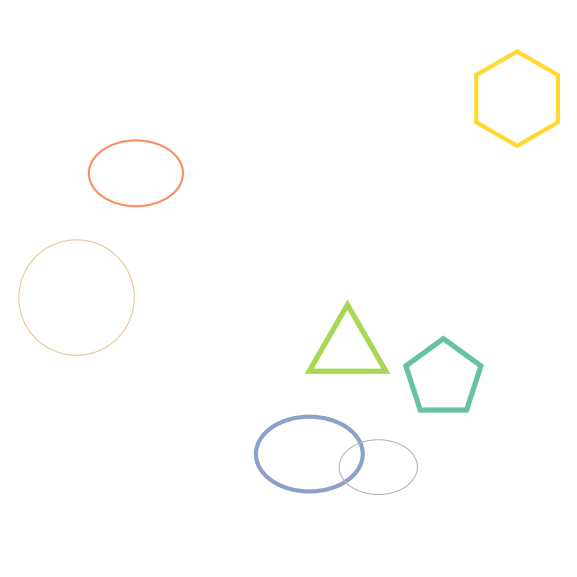[{"shape": "pentagon", "thickness": 2.5, "radius": 0.34, "center": [0.768, 0.344]}, {"shape": "oval", "thickness": 1, "radius": 0.41, "center": [0.235, 0.699]}, {"shape": "oval", "thickness": 2, "radius": 0.46, "center": [0.536, 0.213]}, {"shape": "triangle", "thickness": 2.5, "radius": 0.38, "center": [0.602, 0.395]}, {"shape": "hexagon", "thickness": 2, "radius": 0.41, "center": [0.895, 0.828]}, {"shape": "circle", "thickness": 0.5, "radius": 0.5, "center": [0.133, 0.484]}, {"shape": "oval", "thickness": 0.5, "radius": 0.34, "center": [0.655, 0.19]}]